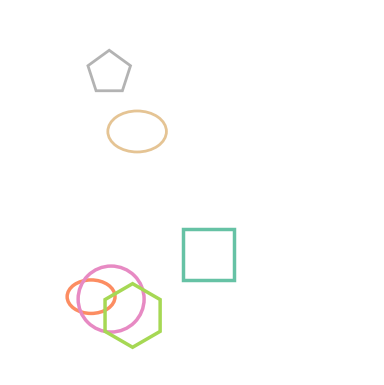[{"shape": "square", "thickness": 2.5, "radius": 0.33, "center": [0.541, 0.339]}, {"shape": "oval", "thickness": 2.5, "radius": 0.31, "center": [0.237, 0.229]}, {"shape": "circle", "thickness": 2.5, "radius": 0.43, "center": [0.289, 0.223]}, {"shape": "hexagon", "thickness": 2.5, "radius": 0.41, "center": [0.344, 0.181]}, {"shape": "oval", "thickness": 2, "radius": 0.38, "center": [0.356, 0.659]}, {"shape": "pentagon", "thickness": 2, "radius": 0.29, "center": [0.284, 0.811]}]